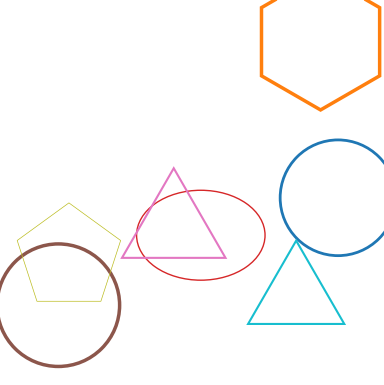[{"shape": "circle", "thickness": 2, "radius": 0.75, "center": [0.878, 0.486]}, {"shape": "hexagon", "thickness": 2.5, "radius": 0.89, "center": [0.833, 0.892]}, {"shape": "oval", "thickness": 1, "radius": 0.83, "center": [0.522, 0.389]}, {"shape": "circle", "thickness": 2.5, "radius": 0.8, "center": [0.152, 0.207]}, {"shape": "triangle", "thickness": 1.5, "radius": 0.78, "center": [0.451, 0.408]}, {"shape": "pentagon", "thickness": 0.5, "radius": 0.71, "center": [0.179, 0.332]}, {"shape": "triangle", "thickness": 1.5, "radius": 0.72, "center": [0.769, 0.231]}]